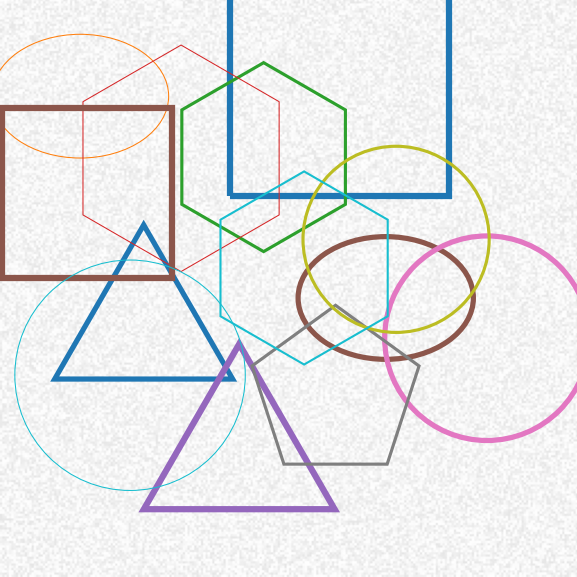[{"shape": "square", "thickness": 3, "radius": 0.95, "center": [0.588, 0.849]}, {"shape": "triangle", "thickness": 2.5, "radius": 0.89, "center": [0.249, 0.432]}, {"shape": "oval", "thickness": 0.5, "radius": 0.77, "center": [0.139, 0.833]}, {"shape": "hexagon", "thickness": 1.5, "radius": 0.82, "center": [0.456, 0.727]}, {"shape": "hexagon", "thickness": 0.5, "radius": 0.98, "center": [0.314, 0.725]}, {"shape": "triangle", "thickness": 3, "radius": 0.95, "center": [0.414, 0.213]}, {"shape": "oval", "thickness": 2.5, "radius": 0.76, "center": [0.668, 0.483]}, {"shape": "square", "thickness": 3, "radius": 0.74, "center": [0.15, 0.665]}, {"shape": "circle", "thickness": 2.5, "radius": 0.89, "center": [0.843, 0.413]}, {"shape": "pentagon", "thickness": 1.5, "radius": 0.76, "center": [0.581, 0.318]}, {"shape": "circle", "thickness": 1.5, "radius": 0.81, "center": [0.686, 0.585]}, {"shape": "hexagon", "thickness": 1, "radius": 0.84, "center": [0.527, 0.535]}, {"shape": "circle", "thickness": 0.5, "radius": 1.0, "center": [0.225, 0.349]}]